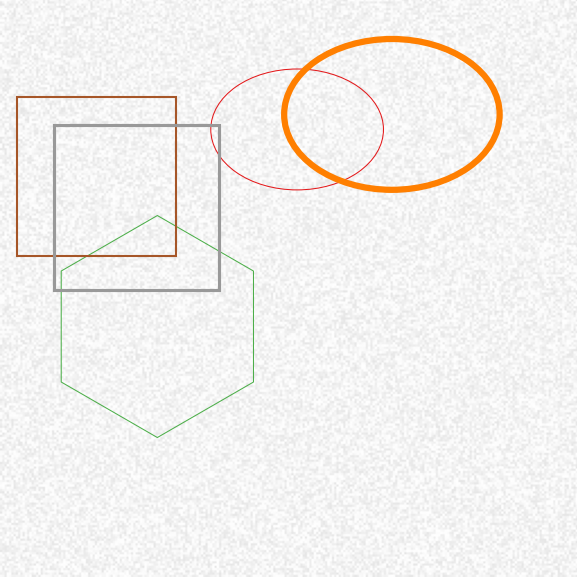[{"shape": "oval", "thickness": 0.5, "radius": 0.75, "center": [0.514, 0.775]}, {"shape": "hexagon", "thickness": 0.5, "radius": 0.96, "center": [0.272, 0.434]}, {"shape": "oval", "thickness": 3, "radius": 0.93, "center": [0.679, 0.801]}, {"shape": "square", "thickness": 1, "radius": 0.69, "center": [0.167, 0.694]}, {"shape": "square", "thickness": 1.5, "radius": 0.71, "center": [0.236, 0.639]}]